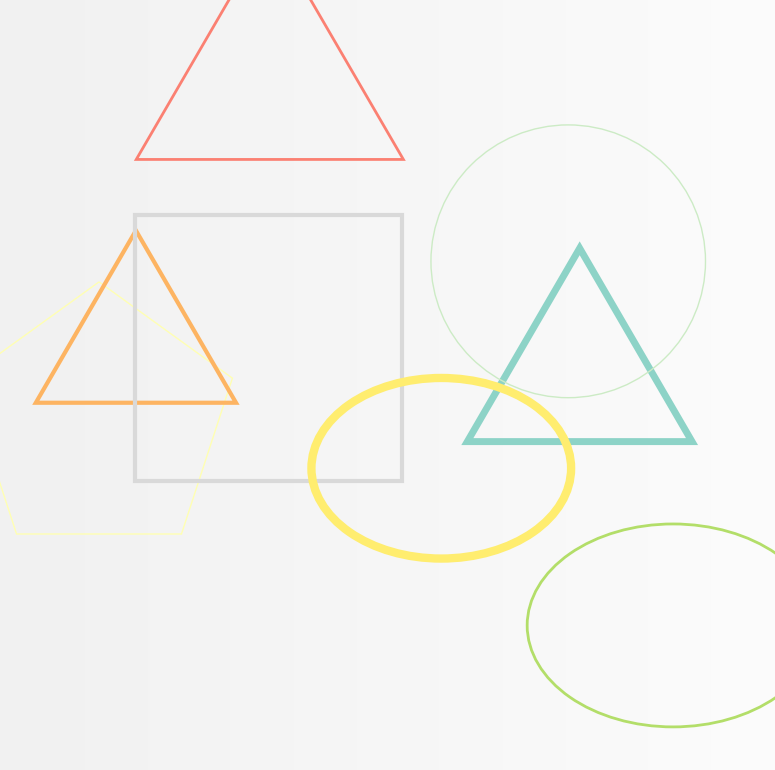[{"shape": "triangle", "thickness": 2.5, "radius": 0.84, "center": [0.748, 0.51]}, {"shape": "pentagon", "thickness": 0.5, "radius": 0.9, "center": [0.128, 0.453]}, {"shape": "triangle", "thickness": 1, "radius": 0.99, "center": [0.348, 0.892]}, {"shape": "triangle", "thickness": 1.5, "radius": 0.75, "center": [0.175, 0.552]}, {"shape": "oval", "thickness": 1, "radius": 0.94, "center": [0.868, 0.188]}, {"shape": "square", "thickness": 1.5, "radius": 0.86, "center": [0.347, 0.548]}, {"shape": "circle", "thickness": 0.5, "radius": 0.89, "center": [0.733, 0.661]}, {"shape": "oval", "thickness": 3, "radius": 0.84, "center": [0.569, 0.392]}]